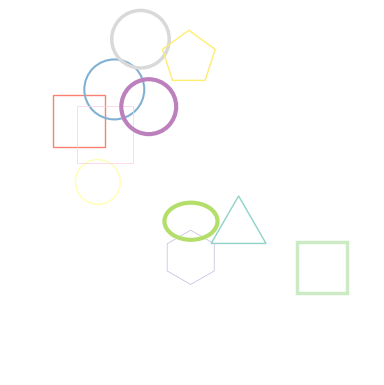[{"shape": "triangle", "thickness": 1, "radius": 0.41, "center": [0.62, 0.409]}, {"shape": "circle", "thickness": 1, "radius": 0.29, "center": [0.254, 0.527]}, {"shape": "hexagon", "thickness": 0.5, "radius": 0.35, "center": [0.495, 0.332]}, {"shape": "square", "thickness": 1, "radius": 0.34, "center": [0.205, 0.687]}, {"shape": "circle", "thickness": 1.5, "radius": 0.39, "center": [0.297, 0.768]}, {"shape": "oval", "thickness": 3, "radius": 0.34, "center": [0.496, 0.425]}, {"shape": "square", "thickness": 0.5, "radius": 0.36, "center": [0.273, 0.651]}, {"shape": "circle", "thickness": 2.5, "radius": 0.37, "center": [0.365, 0.898]}, {"shape": "circle", "thickness": 3, "radius": 0.36, "center": [0.386, 0.723]}, {"shape": "square", "thickness": 2.5, "radius": 0.33, "center": [0.837, 0.305]}, {"shape": "pentagon", "thickness": 1, "radius": 0.36, "center": [0.49, 0.849]}]